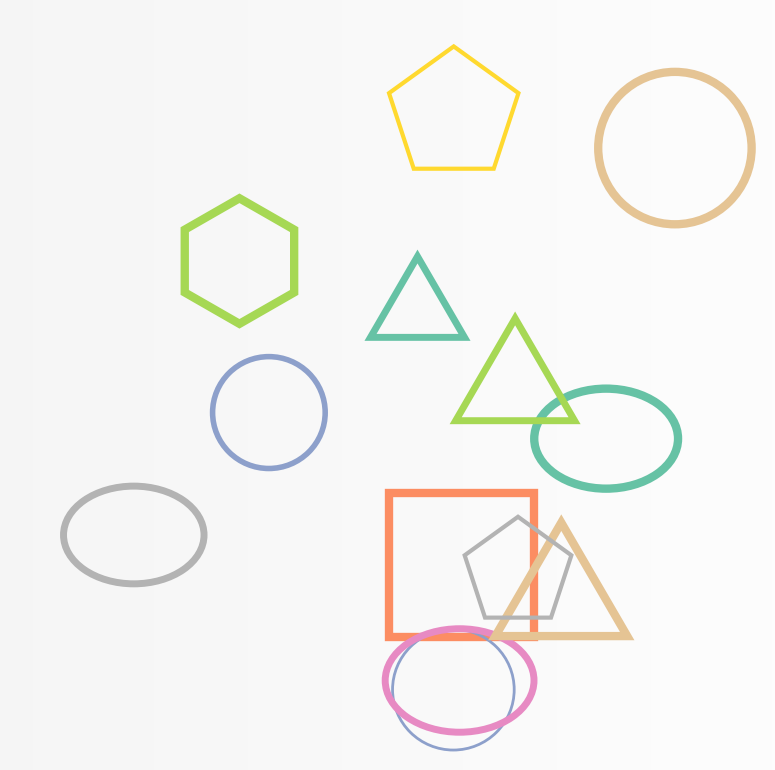[{"shape": "triangle", "thickness": 2.5, "radius": 0.35, "center": [0.539, 0.597]}, {"shape": "oval", "thickness": 3, "radius": 0.46, "center": [0.782, 0.43]}, {"shape": "square", "thickness": 3, "radius": 0.47, "center": [0.595, 0.266]}, {"shape": "circle", "thickness": 1, "radius": 0.39, "center": [0.585, 0.104]}, {"shape": "circle", "thickness": 2, "radius": 0.36, "center": [0.347, 0.464]}, {"shape": "oval", "thickness": 2.5, "radius": 0.48, "center": [0.593, 0.116]}, {"shape": "triangle", "thickness": 2.5, "radius": 0.44, "center": [0.665, 0.498]}, {"shape": "hexagon", "thickness": 3, "radius": 0.41, "center": [0.309, 0.661]}, {"shape": "pentagon", "thickness": 1.5, "radius": 0.44, "center": [0.585, 0.852]}, {"shape": "triangle", "thickness": 3, "radius": 0.49, "center": [0.724, 0.223]}, {"shape": "circle", "thickness": 3, "radius": 0.49, "center": [0.871, 0.808]}, {"shape": "oval", "thickness": 2.5, "radius": 0.45, "center": [0.173, 0.305]}, {"shape": "pentagon", "thickness": 1.5, "radius": 0.36, "center": [0.668, 0.256]}]